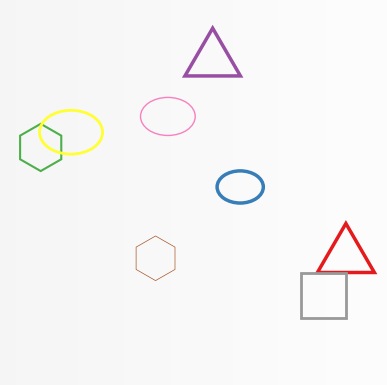[{"shape": "triangle", "thickness": 2.5, "radius": 0.42, "center": [0.893, 0.335]}, {"shape": "oval", "thickness": 2.5, "radius": 0.3, "center": [0.62, 0.514]}, {"shape": "hexagon", "thickness": 1.5, "radius": 0.31, "center": [0.105, 0.617]}, {"shape": "triangle", "thickness": 2.5, "radius": 0.41, "center": [0.549, 0.844]}, {"shape": "oval", "thickness": 2, "radius": 0.41, "center": [0.183, 0.657]}, {"shape": "hexagon", "thickness": 0.5, "radius": 0.29, "center": [0.401, 0.329]}, {"shape": "oval", "thickness": 1, "radius": 0.35, "center": [0.433, 0.698]}, {"shape": "square", "thickness": 2, "radius": 0.29, "center": [0.834, 0.233]}]